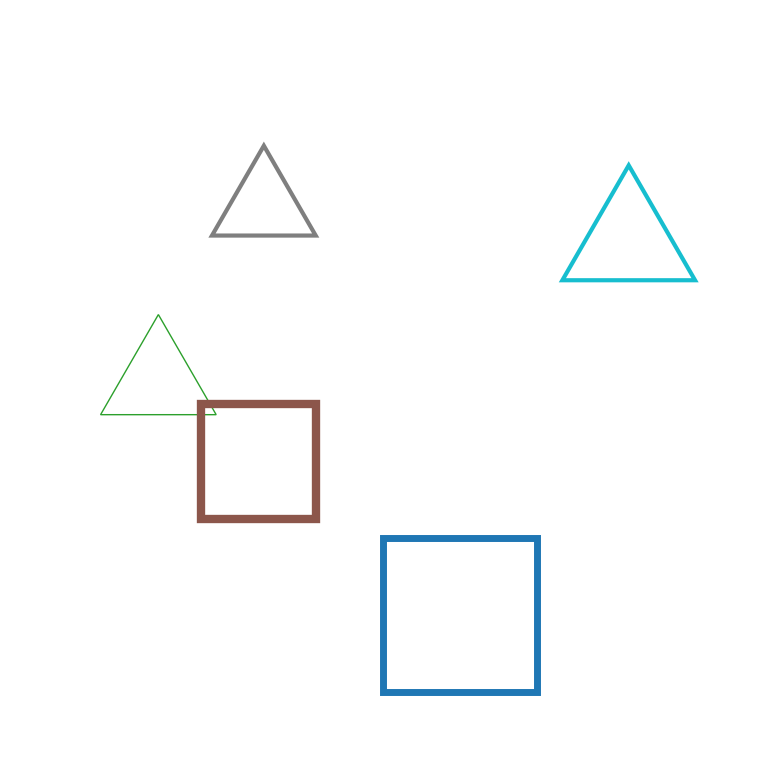[{"shape": "square", "thickness": 2.5, "radius": 0.5, "center": [0.597, 0.202]}, {"shape": "triangle", "thickness": 0.5, "radius": 0.43, "center": [0.206, 0.505]}, {"shape": "square", "thickness": 3, "radius": 0.37, "center": [0.336, 0.401]}, {"shape": "triangle", "thickness": 1.5, "radius": 0.39, "center": [0.343, 0.733]}, {"shape": "triangle", "thickness": 1.5, "radius": 0.5, "center": [0.817, 0.686]}]